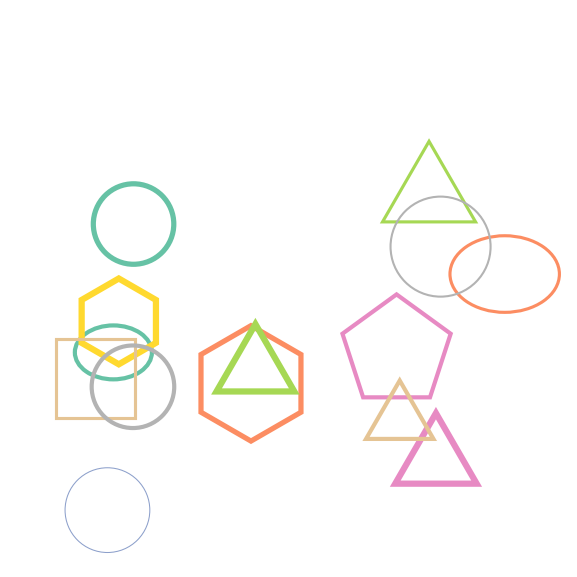[{"shape": "oval", "thickness": 2, "radius": 0.33, "center": [0.196, 0.389]}, {"shape": "circle", "thickness": 2.5, "radius": 0.35, "center": [0.231, 0.611]}, {"shape": "hexagon", "thickness": 2.5, "radius": 0.5, "center": [0.435, 0.335]}, {"shape": "oval", "thickness": 1.5, "radius": 0.47, "center": [0.874, 0.525]}, {"shape": "circle", "thickness": 0.5, "radius": 0.37, "center": [0.186, 0.116]}, {"shape": "triangle", "thickness": 3, "radius": 0.41, "center": [0.755, 0.202]}, {"shape": "pentagon", "thickness": 2, "radius": 0.49, "center": [0.687, 0.391]}, {"shape": "triangle", "thickness": 1.5, "radius": 0.46, "center": [0.743, 0.661]}, {"shape": "triangle", "thickness": 3, "radius": 0.39, "center": [0.442, 0.36]}, {"shape": "hexagon", "thickness": 3, "radius": 0.37, "center": [0.206, 0.443]}, {"shape": "square", "thickness": 1.5, "radius": 0.34, "center": [0.166, 0.344]}, {"shape": "triangle", "thickness": 2, "radius": 0.34, "center": [0.692, 0.273]}, {"shape": "circle", "thickness": 1, "radius": 0.43, "center": [0.763, 0.572]}, {"shape": "circle", "thickness": 2, "radius": 0.36, "center": [0.23, 0.329]}]